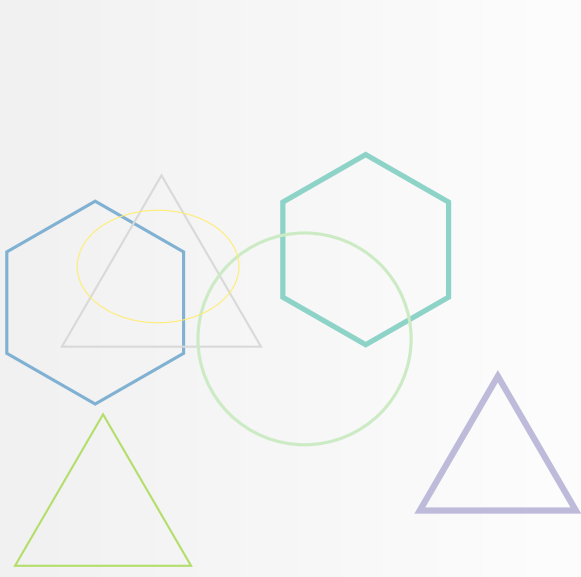[{"shape": "hexagon", "thickness": 2.5, "radius": 0.82, "center": [0.629, 0.567]}, {"shape": "triangle", "thickness": 3, "radius": 0.78, "center": [0.857, 0.193]}, {"shape": "hexagon", "thickness": 1.5, "radius": 0.88, "center": [0.164, 0.475]}, {"shape": "triangle", "thickness": 1, "radius": 0.87, "center": [0.177, 0.107]}, {"shape": "triangle", "thickness": 1, "radius": 0.99, "center": [0.278, 0.498]}, {"shape": "circle", "thickness": 1.5, "radius": 0.92, "center": [0.524, 0.412]}, {"shape": "oval", "thickness": 0.5, "radius": 0.7, "center": [0.272, 0.538]}]